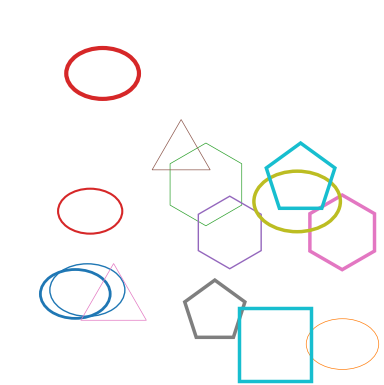[{"shape": "oval", "thickness": 1, "radius": 0.49, "center": [0.227, 0.247]}, {"shape": "oval", "thickness": 2, "radius": 0.45, "center": [0.196, 0.237]}, {"shape": "oval", "thickness": 0.5, "radius": 0.47, "center": [0.89, 0.106]}, {"shape": "hexagon", "thickness": 0.5, "radius": 0.54, "center": [0.535, 0.521]}, {"shape": "oval", "thickness": 1.5, "radius": 0.42, "center": [0.234, 0.451]}, {"shape": "oval", "thickness": 3, "radius": 0.47, "center": [0.267, 0.809]}, {"shape": "hexagon", "thickness": 1, "radius": 0.47, "center": [0.597, 0.396]}, {"shape": "triangle", "thickness": 0.5, "radius": 0.44, "center": [0.471, 0.602]}, {"shape": "hexagon", "thickness": 2.5, "radius": 0.48, "center": [0.889, 0.397]}, {"shape": "triangle", "thickness": 0.5, "radius": 0.49, "center": [0.295, 0.217]}, {"shape": "pentagon", "thickness": 2.5, "radius": 0.41, "center": [0.558, 0.19]}, {"shape": "oval", "thickness": 2.5, "radius": 0.56, "center": [0.772, 0.477]}, {"shape": "pentagon", "thickness": 2.5, "radius": 0.47, "center": [0.781, 0.535]}, {"shape": "square", "thickness": 2.5, "radius": 0.47, "center": [0.714, 0.106]}]